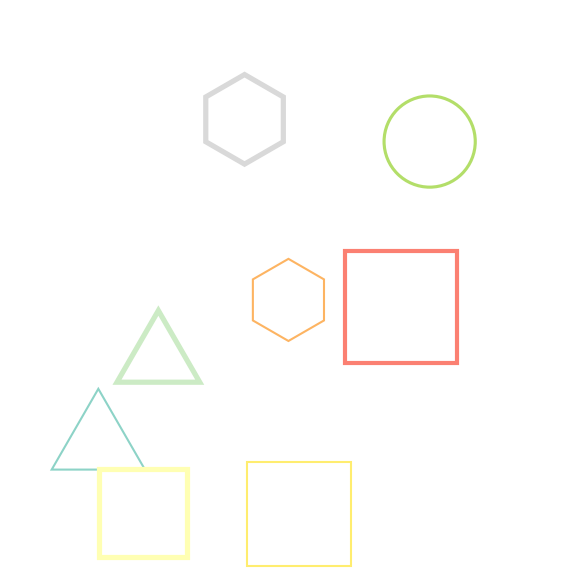[{"shape": "triangle", "thickness": 1, "radius": 0.47, "center": [0.17, 0.233]}, {"shape": "square", "thickness": 2.5, "radius": 0.38, "center": [0.248, 0.111]}, {"shape": "square", "thickness": 2, "radius": 0.49, "center": [0.694, 0.468]}, {"shape": "hexagon", "thickness": 1, "radius": 0.36, "center": [0.499, 0.48]}, {"shape": "circle", "thickness": 1.5, "radius": 0.39, "center": [0.744, 0.754]}, {"shape": "hexagon", "thickness": 2.5, "radius": 0.39, "center": [0.423, 0.792]}, {"shape": "triangle", "thickness": 2.5, "radius": 0.41, "center": [0.274, 0.379]}, {"shape": "square", "thickness": 1, "radius": 0.45, "center": [0.517, 0.109]}]